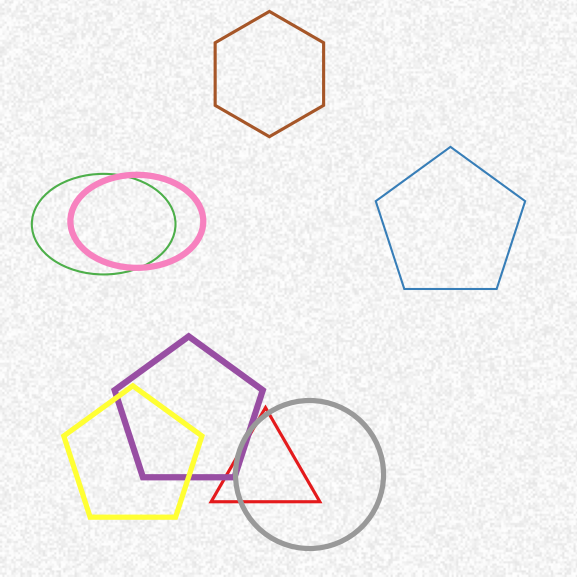[{"shape": "triangle", "thickness": 1.5, "radius": 0.54, "center": [0.46, 0.185]}, {"shape": "pentagon", "thickness": 1, "radius": 0.68, "center": [0.78, 0.609]}, {"shape": "oval", "thickness": 1, "radius": 0.62, "center": [0.18, 0.611]}, {"shape": "pentagon", "thickness": 3, "radius": 0.67, "center": [0.327, 0.282]}, {"shape": "pentagon", "thickness": 2.5, "radius": 0.63, "center": [0.23, 0.205]}, {"shape": "hexagon", "thickness": 1.5, "radius": 0.54, "center": [0.466, 0.871]}, {"shape": "oval", "thickness": 3, "radius": 0.58, "center": [0.237, 0.616]}, {"shape": "circle", "thickness": 2.5, "radius": 0.64, "center": [0.536, 0.177]}]